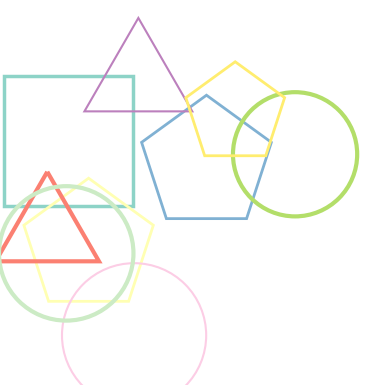[{"shape": "square", "thickness": 2.5, "radius": 0.84, "center": [0.178, 0.634]}, {"shape": "pentagon", "thickness": 2, "radius": 0.88, "center": [0.23, 0.36]}, {"shape": "triangle", "thickness": 3, "radius": 0.78, "center": [0.123, 0.399]}, {"shape": "pentagon", "thickness": 2, "radius": 0.89, "center": [0.536, 0.576]}, {"shape": "circle", "thickness": 3, "radius": 0.81, "center": [0.766, 0.599]}, {"shape": "circle", "thickness": 1.5, "radius": 0.94, "center": [0.348, 0.129]}, {"shape": "triangle", "thickness": 1.5, "radius": 0.81, "center": [0.359, 0.792]}, {"shape": "circle", "thickness": 3, "radius": 0.87, "center": [0.172, 0.342]}, {"shape": "pentagon", "thickness": 2, "radius": 0.67, "center": [0.611, 0.705]}]